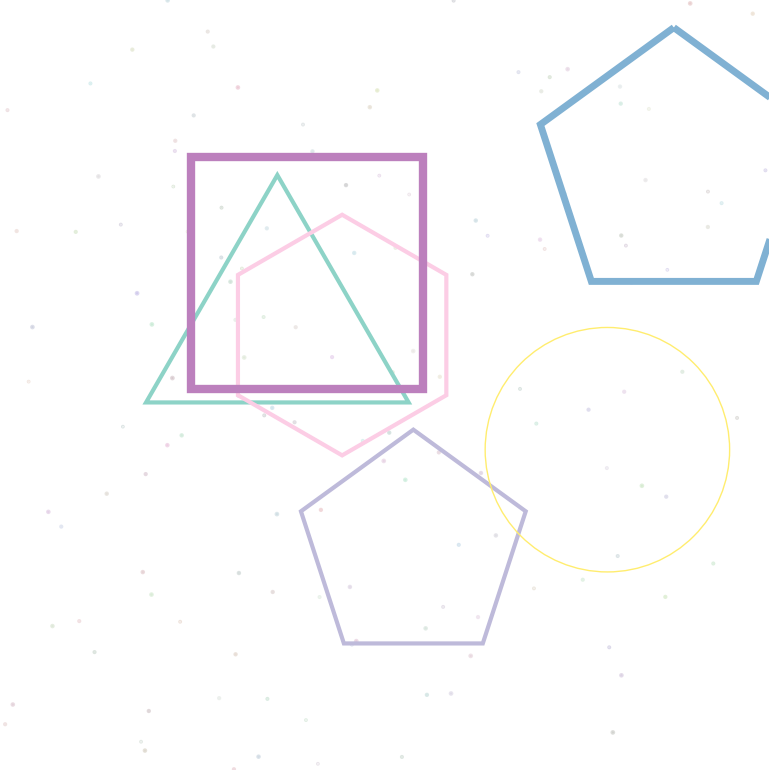[{"shape": "triangle", "thickness": 1.5, "radius": 0.98, "center": [0.36, 0.576]}, {"shape": "pentagon", "thickness": 1.5, "radius": 0.77, "center": [0.537, 0.289]}, {"shape": "pentagon", "thickness": 2.5, "radius": 0.91, "center": [0.875, 0.782]}, {"shape": "hexagon", "thickness": 1.5, "radius": 0.78, "center": [0.444, 0.565]}, {"shape": "square", "thickness": 3, "radius": 0.75, "center": [0.399, 0.645]}, {"shape": "circle", "thickness": 0.5, "radius": 0.79, "center": [0.789, 0.416]}]